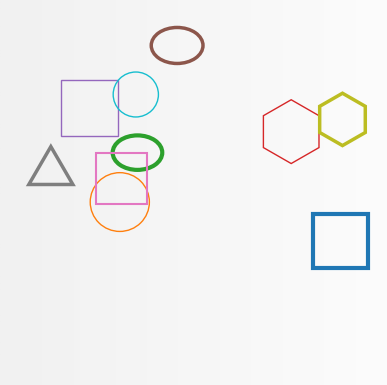[{"shape": "square", "thickness": 3, "radius": 0.35, "center": [0.879, 0.374]}, {"shape": "circle", "thickness": 1, "radius": 0.38, "center": [0.309, 0.475]}, {"shape": "oval", "thickness": 3, "radius": 0.32, "center": [0.355, 0.604]}, {"shape": "hexagon", "thickness": 1, "radius": 0.41, "center": [0.751, 0.658]}, {"shape": "square", "thickness": 1, "radius": 0.36, "center": [0.231, 0.72]}, {"shape": "oval", "thickness": 2.5, "radius": 0.33, "center": [0.457, 0.882]}, {"shape": "square", "thickness": 1.5, "radius": 0.33, "center": [0.314, 0.537]}, {"shape": "triangle", "thickness": 2.5, "radius": 0.33, "center": [0.131, 0.554]}, {"shape": "hexagon", "thickness": 2.5, "radius": 0.34, "center": [0.884, 0.69]}, {"shape": "circle", "thickness": 1, "radius": 0.29, "center": [0.35, 0.755]}]